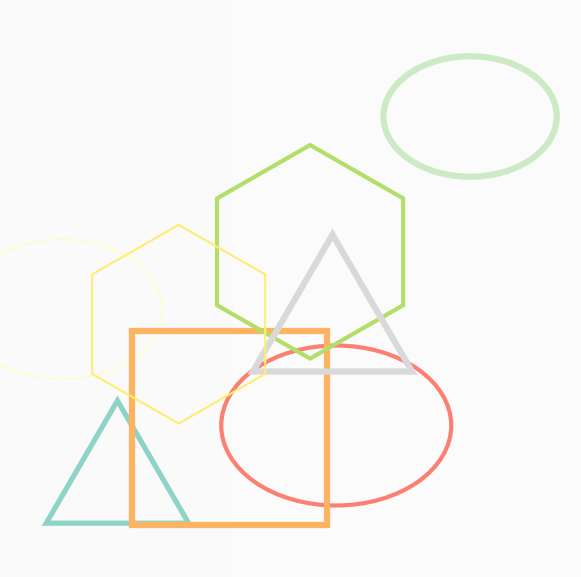[{"shape": "triangle", "thickness": 2.5, "radius": 0.71, "center": [0.202, 0.164]}, {"shape": "oval", "thickness": 0.5, "radius": 0.86, "center": [0.107, 0.464]}, {"shape": "oval", "thickness": 2, "radius": 0.99, "center": [0.578, 0.262]}, {"shape": "square", "thickness": 3, "radius": 0.84, "center": [0.395, 0.258]}, {"shape": "hexagon", "thickness": 2, "radius": 0.92, "center": [0.533, 0.563]}, {"shape": "triangle", "thickness": 3, "radius": 0.79, "center": [0.572, 0.435]}, {"shape": "oval", "thickness": 3, "radius": 0.75, "center": [0.809, 0.797]}, {"shape": "hexagon", "thickness": 1, "radius": 0.86, "center": [0.307, 0.438]}]